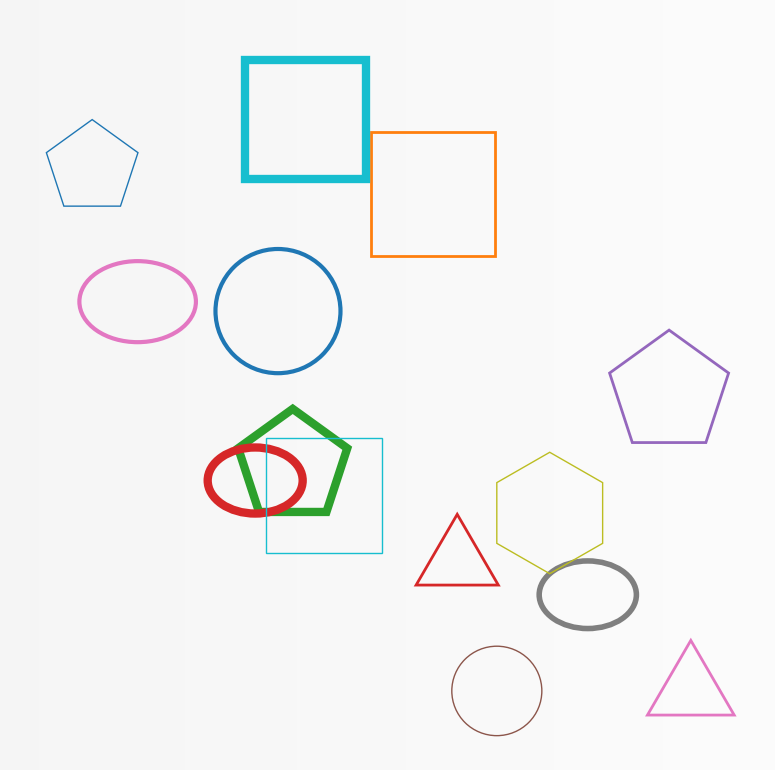[{"shape": "pentagon", "thickness": 0.5, "radius": 0.31, "center": [0.119, 0.783]}, {"shape": "circle", "thickness": 1.5, "radius": 0.4, "center": [0.359, 0.596]}, {"shape": "square", "thickness": 1, "radius": 0.4, "center": [0.559, 0.748]}, {"shape": "pentagon", "thickness": 3, "radius": 0.37, "center": [0.378, 0.395]}, {"shape": "triangle", "thickness": 1, "radius": 0.31, "center": [0.59, 0.271]}, {"shape": "oval", "thickness": 3, "radius": 0.31, "center": [0.329, 0.376]}, {"shape": "pentagon", "thickness": 1, "radius": 0.4, "center": [0.863, 0.491]}, {"shape": "circle", "thickness": 0.5, "radius": 0.29, "center": [0.641, 0.103]}, {"shape": "oval", "thickness": 1.5, "radius": 0.38, "center": [0.178, 0.608]}, {"shape": "triangle", "thickness": 1, "radius": 0.32, "center": [0.891, 0.104]}, {"shape": "oval", "thickness": 2, "radius": 0.31, "center": [0.758, 0.228]}, {"shape": "hexagon", "thickness": 0.5, "radius": 0.39, "center": [0.709, 0.334]}, {"shape": "square", "thickness": 0.5, "radius": 0.37, "center": [0.418, 0.357]}, {"shape": "square", "thickness": 3, "radius": 0.39, "center": [0.394, 0.845]}]